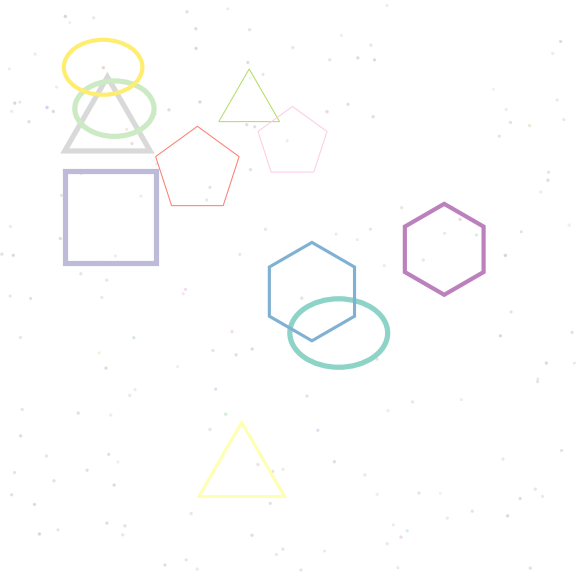[{"shape": "oval", "thickness": 2.5, "radius": 0.42, "center": [0.587, 0.422]}, {"shape": "triangle", "thickness": 1.5, "radius": 0.43, "center": [0.418, 0.182]}, {"shape": "square", "thickness": 2.5, "radius": 0.39, "center": [0.192, 0.623]}, {"shape": "pentagon", "thickness": 0.5, "radius": 0.38, "center": [0.342, 0.704]}, {"shape": "hexagon", "thickness": 1.5, "radius": 0.43, "center": [0.54, 0.494]}, {"shape": "triangle", "thickness": 0.5, "radius": 0.3, "center": [0.431, 0.819]}, {"shape": "pentagon", "thickness": 0.5, "radius": 0.31, "center": [0.506, 0.752]}, {"shape": "triangle", "thickness": 2.5, "radius": 0.43, "center": [0.186, 0.78]}, {"shape": "hexagon", "thickness": 2, "radius": 0.39, "center": [0.769, 0.567]}, {"shape": "oval", "thickness": 2.5, "radius": 0.34, "center": [0.198, 0.811]}, {"shape": "oval", "thickness": 2, "radius": 0.34, "center": [0.179, 0.883]}]